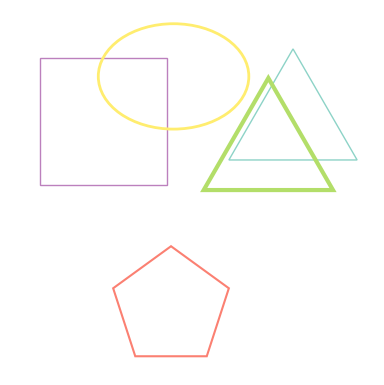[{"shape": "triangle", "thickness": 1, "radius": 0.96, "center": [0.761, 0.681]}, {"shape": "pentagon", "thickness": 1.5, "radius": 0.79, "center": [0.444, 0.202]}, {"shape": "triangle", "thickness": 3, "radius": 0.97, "center": [0.697, 0.603]}, {"shape": "square", "thickness": 1, "radius": 0.82, "center": [0.269, 0.685]}, {"shape": "oval", "thickness": 2, "radius": 0.98, "center": [0.451, 0.802]}]